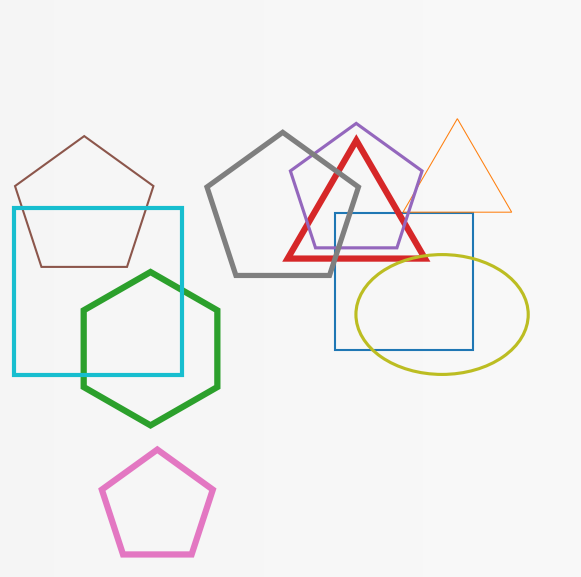[{"shape": "square", "thickness": 1, "radius": 0.6, "center": [0.695, 0.512]}, {"shape": "triangle", "thickness": 0.5, "radius": 0.54, "center": [0.787, 0.686]}, {"shape": "hexagon", "thickness": 3, "radius": 0.66, "center": [0.259, 0.395]}, {"shape": "triangle", "thickness": 3, "radius": 0.68, "center": [0.613, 0.62]}, {"shape": "pentagon", "thickness": 1.5, "radius": 0.6, "center": [0.613, 0.666]}, {"shape": "pentagon", "thickness": 1, "radius": 0.63, "center": [0.145, 0.638]}, {"shape": "pentagon", "thickness": 3, "radius": 0.5, "center": [0.271, 0.12]}, {"shape": "pentagon", "thickness": 2.5, "radius": 0.68, "center": [0.486, 0.633]}, {"shape": "oval", "thickness": 1.5, "radius": 0.74, "center": [0.761, 0.455]}, {"shape": "square", "thickness": 2, "radius": 0.72, "center": [0.168, 0.495]}]